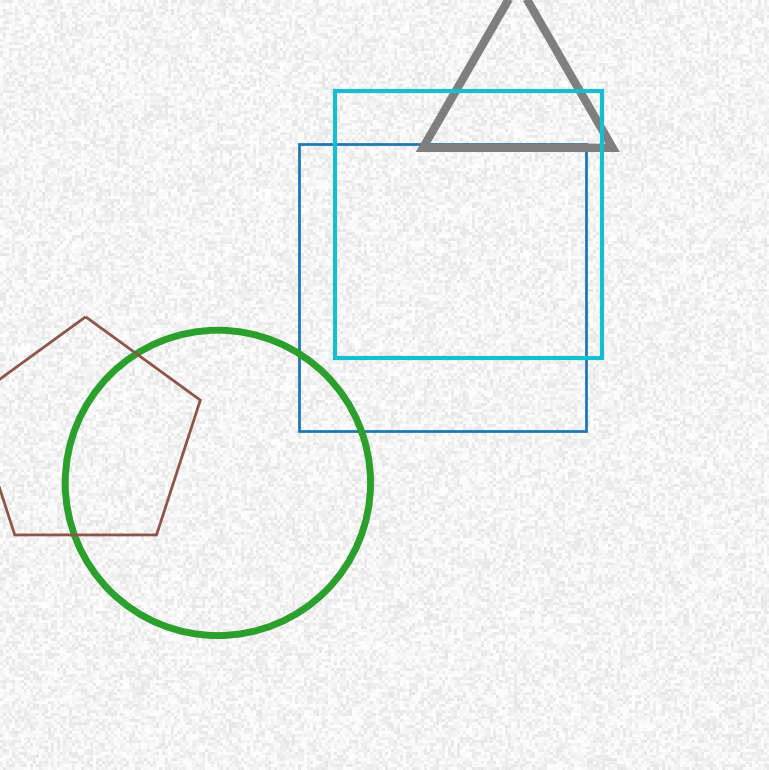[{"shape": "square", "thickness": 1, "radius": 0.93, "center": [0.574, 0.627]}, {"shape": "circle", "thickness": 2.5, "radius": 0.99, "center": [0.283, 0.373]}, {"shape": "pentagon", "thickness": 1, "radius": 0.78, "center": [0.111, 0.432]}, {"shape": "triangle", "thickness": 3, "radius": 0.71, "center": [0.672, 0.879]}, {"shape": "square", "thickness": 1.5, "radius": 0.87, "center": [0.609, 0.708]}]